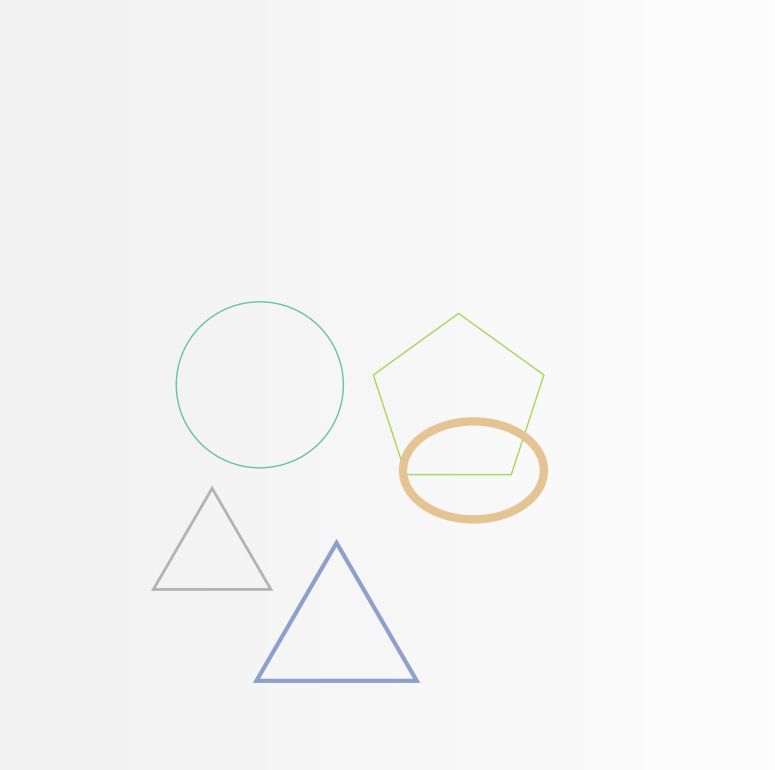[{"shape": "circle", "thickness": 0.5, "radius": 0.54, "center": [0.335, 0.5]}, {"shape": "triangle", "thickness": 1.5, "radius": 0.6, "center": [0.434, 0.176]}, {"shape": "pentagon", "thickness": 0.5, "radius": 0.58, "center": [0.592, 0.477]}, {"shape": "oval", "thickness": 3, "radius": 0.45, "center": [0.611, 0.389]}, {"shape": "triangle", "thickness": 1, "radius": 0.44, "center": [0.274, 0.278]}]